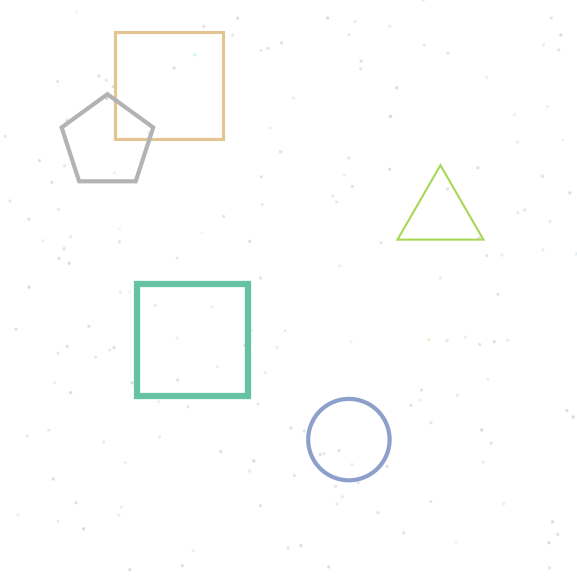[{"shape": "square", "thickness": 3, "radius": 0.48, "center": [0.333, 0.41]}, {"shape": "circle", "thickness": 2, "radius": 0.35, "center": [0.604, 0.238]}, {"shape": "triangle", "thickness": 1, "radius": 0.43, "center": [0.763, 0.627]}, {"shape": "square", "thickness": 1.5, "radius": 0.47, "center": [0.292, 0.851]}, {"shape": "pentagon", "thickness": 2, "radius": 0.42, "center": [0.186, 0.753]}]